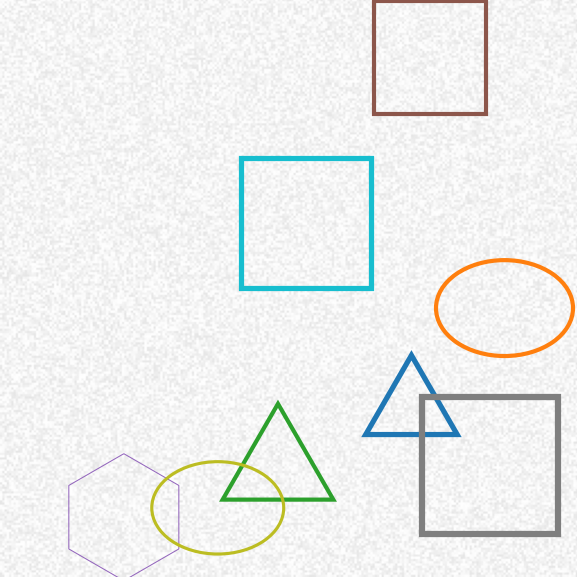[{"shape": "triangle", "thickness": 2.5, "radius": 0.46, "center": [0.712, 0.292]}, {"shape": "oval", "thickness": 2, "radius": 0.59, "center": [0.874, 0.466]}, {"shape": "triangle", "thickness": 2, "radius": 0.55, "center": [0.481, 0.189]}, {"shape": "hexagon", "thickness": 0.5, "radius": 0.55, "center": [0.214, 0.104]}, {"shape": "square", "thickness": 2, "radius": 0.48, "center": [0.744, 0.9]}, {"shape": "square", "thickness": 3, "radius": 0.59, "center": [0.848, 0.193]}, {"shape": "oval", "thickness": 1.5, "radius": 0.57, "center": [0.377, 0.12]}, {"shape": "square", "thickness": 2.5, "radius": 0.56, "center": [0.529, 0.613]}]